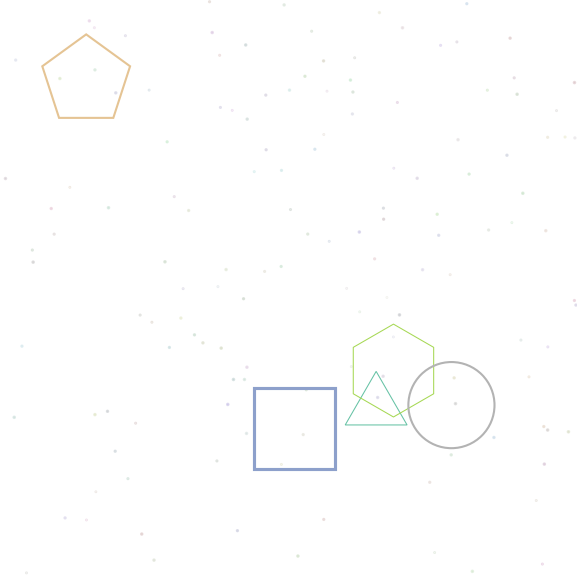[{"shape": "triangle", "thickness": 0.5, "radius": 0.31, "center": [0.651, 0.294]}, {"shape": "square", "thickness": 1.5, "radius": 0.35, "center": [0.509, 0.257]}, {"shape": "hexagon", "thickness": 0.5, "radius": 0.4, "center": [0.681, 0.357]}, {"shape": "pentagon", "thickness": 1, "radius": 0.4, "center": [0.149, 0.86]}, {"shape": "circle", "thickness": 1, "radius": 0.37, "center": [0.782, 0.298]}]